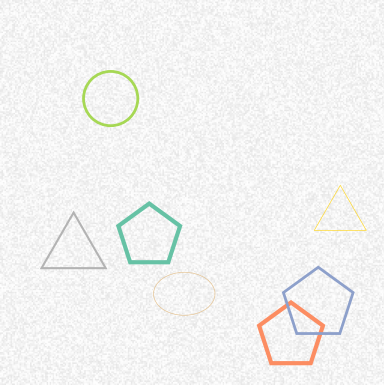[{"shape": "pentagon", "thickness": 3, "radius": 0.42, "center": [0.388, 0.387]}, {"shape": "pentagon", "thickness": 3, "radius": 0.44, "center": [0.756, 0.127]}, {"shape": "pentagon", "thickness": 2, "radius": 0.48, "center": [0.827, 0.211]}, {"shape": "circle", "thickness": 2, "radius": 0.35, "center": [0.287, 0.744]}, {"shape": "triangle", "thickness": 0.5, "radius": 0.39, "center": [0.884, 0.44]}, {"shape": "oval", "thickness": 0.5, "radius": 0.4, "center": [0.479, 0.237]}, {"shape": "triangle", "thickness": 1.5, "radius": 0.48, "center": [0.191, 0.352]}]